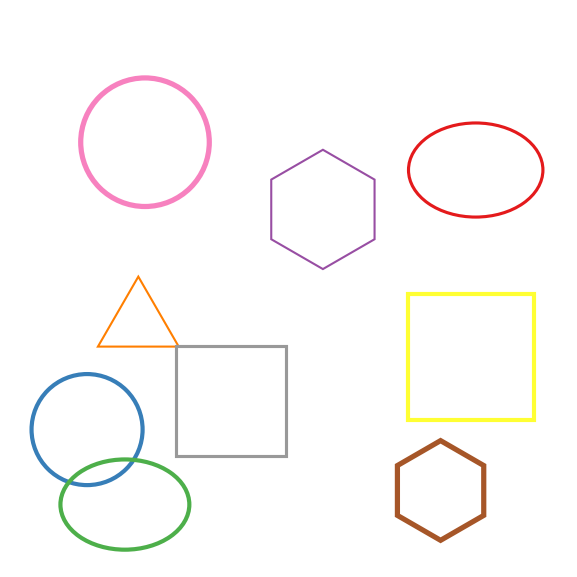[{"shape": "oval", "thickness": 1.5, "radius": 0.58, "center": [0.824, 0.705]}, {"shape": "circle", "thickness": 2, "radius": 0.48, "center": [0.151, 0.255]}, {"shape": "oval", "thickness": 2, "radius": 0.56, "center": [0.216, 0.125]}, {"shape": "hexagon", "thickness": 1, "radius": 0.52, "center": [0.559, 0.637]}, {"shape": "triangle", "thickness": 1, "radius": 0.4, "center": [0.24, 0.439]}, {"shape": "square", "thickness": 2, "radius": 0.54, "center": [0.816, 0.381]}, {"shape": "hexagon", "thickness": 2.5, "radius": 0.43, "center": [0.763, 0.15]}, {"shape": "circle", "thickness": 2.5, "radius": 0.56, "center": [0.251, 0.753]}, {"shape": "square", "thickness": 1.5, "radius": 0.48, "center": [0.4, 0.304]}]